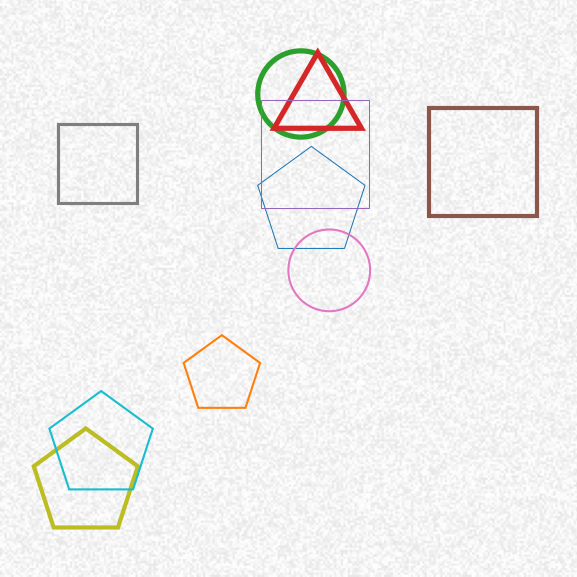[{"shape": "pentagon", "thickness": 0.5, "radius": 0.49, "center": [0.539, 0.648]}, {"shape": "pentagon", "thickness": 1, "radius": 0.35, "center": [0.384, 0.349]}, {"shape": "circle", "thickness": 2.5, "radius": 0.37, "center": [0.521, 0.836]}, {"shape": "triangle", "thickness": 2.5, "radius": 0.44, "center": [0.55, 0.821]}, {"shape": "square", "thickness": 0.5, "radius": 0.47, "center": [0.545, 0.732]}, {"shape": "square", "thickness": 2, "radius": 0.47, "center": [0.836, 0.719]}, {"shape": "circle", "thickness": 1, "radius": 0.35, "center": [0.57, 0.531]}, {"shape": "square", "thickness": 1.5, "radius": 0.34, "center": [0.169, 0.716]}, {"shape": "pentagon", "thickness": 2, "radius": 0.47, "center": [0.149, 0.162]}, {"shape": "pentagon", "thickness": 1, "radius": 0.47, "center": [0.175, 0.228]}]